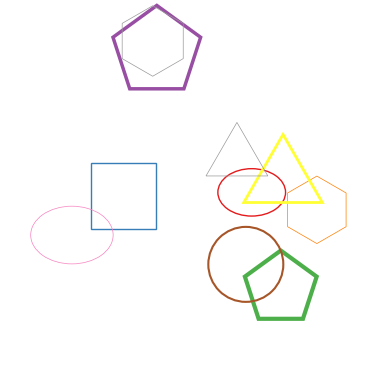[{"shape": "oval", "thickness": 1, "radius": 0.44, "center": [0.654, 0.5]}, {"shape": "square", "thickness": 1, "radius": 0.43, "center": [0.32, 0.491]}, {"shape": "pentagon", "thickness": 3, "radius": 0.49, "center": [0.729, 0.251]}, {"shape": "pentagon", "thickness": 2.5, "radius": 0.6, "center": [0.407, 0.866]}, {"shape": "hexagon", "thickness": 0.5, "radius": 0.44, "center": [0.823, 0.455]}, {"shape": "triangle", "thickness": 2, "radius": 0.59, "center": [0.735, 0.533]}, {"shape": "circle", "thickness": 1.5, "radius": 0.49, "center": [0.638, 0.313]}, {"shape": "oval", "thickness": 0.5, "radius": 0.54, "center": [0.187, 0.39]}, {"shape": "hexagon", "thickness": 0.5, "radius": 0.46, "center": [0.397, 0.894]}, {"shape": "triangle", "thickness": 0.5, "radius": 0.46, "center": [0.615, 0.589]}]